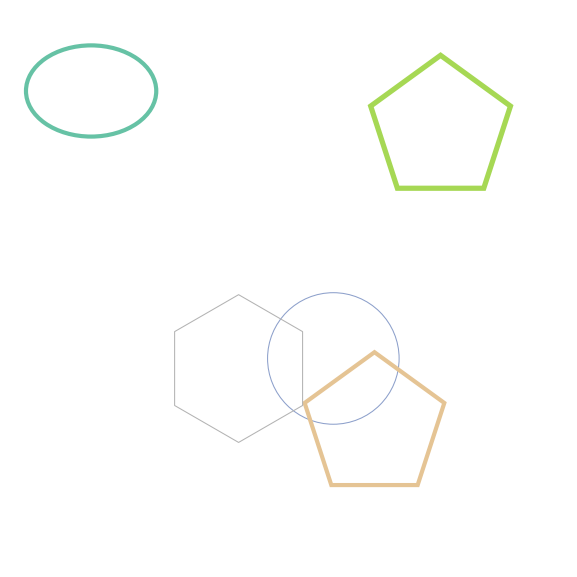[{"shape": "oval", "thickness": 2, "radius": 0.56, "center": [0.158, 0.842]}, {"shape": "circle", "thickness": 0.5, "radius": 0.57, "center": [0.577, 0.378]}, {"shape": "pentagon", "thickness": 2.5, "radius": 0.64, "center": [0.763, 0.776]}, {"shape": "pentagon", "thickness": 2, "radius": 0.64, "center": [0.648, 0.262]}, {"shape": "hexagon", "thickness": 0.5, "radius": 0.64, "center": [0.413, 0.361]}]